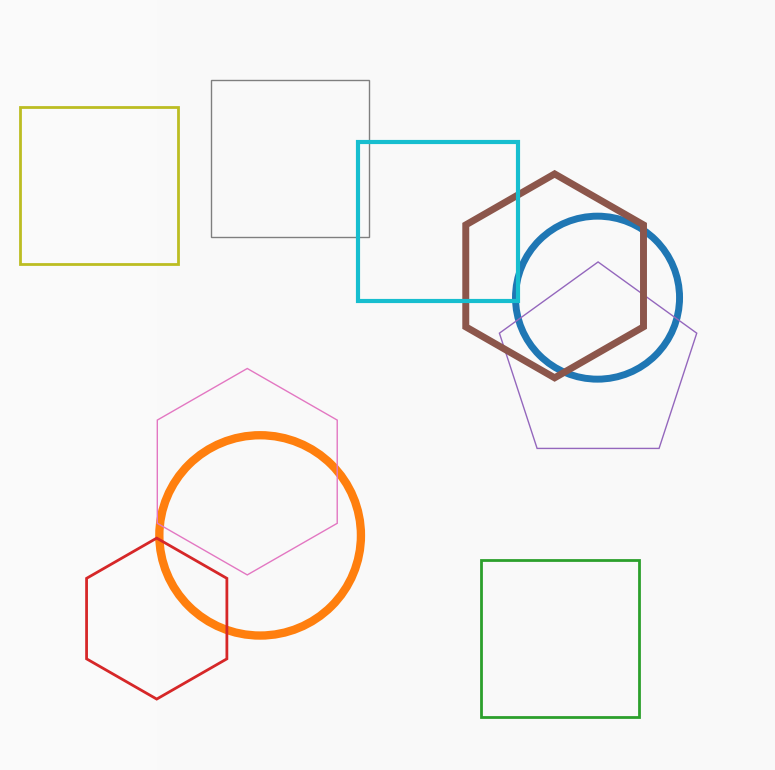[{"shape": "circle", "thickness": 2.5, "radius": 0.53, "center": [0.771, 0.613]}, {"shape": "circle", "thickness": 3, "radius": 0.65, "center": [0.336, 0.305]}, {"shape": "square", "thickness": 1, "radius": 0.51, "center": [0.722, 0.171]}, {"shape": "hexagon", "thickness": 1, "radius": 0.52, "center": [0.202, 0.197]}, {"shape": "pentagon", "thickness": 0.5, "radius": 0.67, "center": [0.772, 0.526]}, {"shape": "hexagon", "thickness": 2.5, "radius": 0.66, "center": [0.716, 0.642]}, {"shape": "hexagon", "thickness": 0.5, "radius": 0.67, "center": [0.319, 0.387]}, {"shape": "square", "thickness": 0.5, "radius": 0.51, "center": [0.375, 0.795]}, {"shape": "square", "thickness": 1, "radius": 0.51, "center": [0.128, 0.759]}, {"shape": "square", "thickness": 1.5, "radius": 0.52, "center": [0.566, 0.712]}]